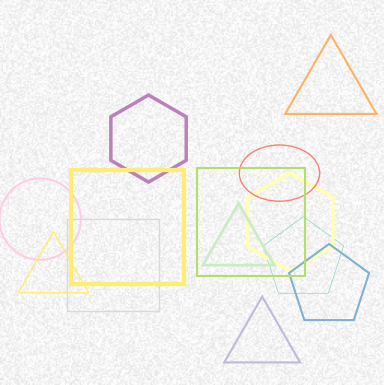[{"shape": "pentagon", "thickness": 0.5, "radius": 0.55, "center": [0.788, 0.327]}, {"shape": "hexagon", "thickness": 2.5, "radius": 0.64, "center": [0.754, 0.423]}, {"shape": "triangle", "thickness": 1.5, "radius": 0.57, "center": [0.681, 0.116]}, {"shape": "oval", "thickness": 1, "radius": 0.52, "center": [0.726, 0.55]}, {"shape": "pentagon", "thickness": 1.5, "radius": 0.55, "center": [0.855, 0.257]}, {"shape": "triangle", "thickness": 1.5, "radius": 0.68, "center": [0.859, 0.773]}, {"shape": "square", "thickness": 1.5, "radius": 0.7, "center": [0.651, 0.423]}, {"shape": "circle", "thickness": 1.5, "radius": 0.53, "center": [0.104, 0.431]}, {"shape": "square", "thickness": 1, "radius": 0.59, "center": [0.293, 0.311]}, {"shape": "hexagon", "thickness": 2.5, "radius": 0.57, "center": [0.386, 0.64]}, {"shape": "triangle", "thickness": 2, "radius": 0.54, "center": [0.62, 0.365]}, {"shape": "square", "thickness": 3, "radius": 0.74, "center": [0.331, 0.411]}, {"shape": "triangle", "thickness": 1, "radius": 0.53, "center": [0.139, 0.292]}]